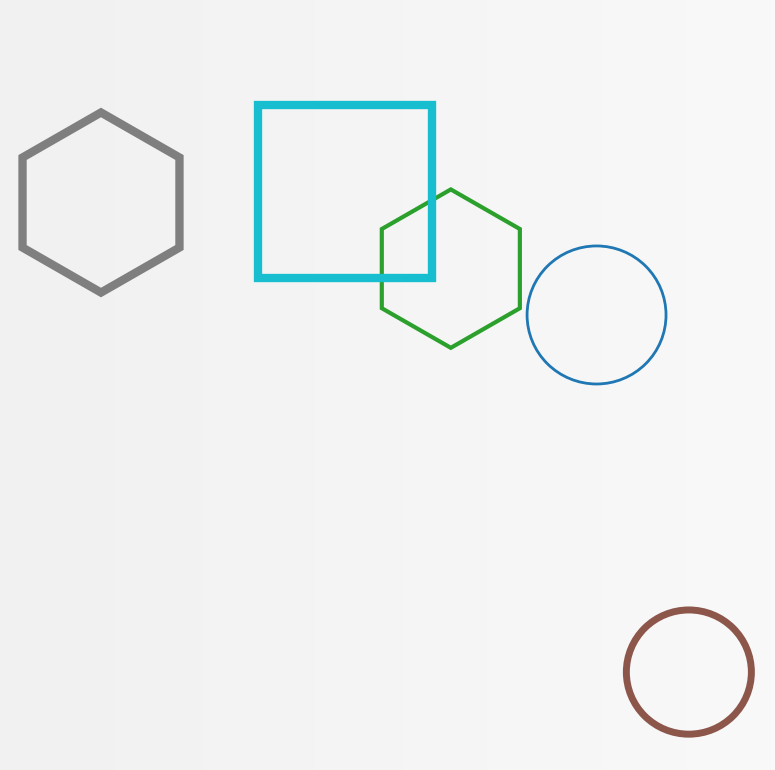[{"shape": "circle", "thickness": 1, "radius": 0.45, "center": [0.77, 0.591]}, {"shape": "hexagon", "thickness": 1.5, "radius": 0.51, "center": [0.582, 0.651]}, {"shape": "circle", "thickness": 2.5, "radius": 0.4, "center": [0.889, 0.127]}, {"shape": "hexagon", "thickness": 3, "radius": 0.58, "center": [0.13, 0.737]}, {"shape": "square", "thickness": 3, "radius": 0.56, "center": [0.446, 0.751]}]